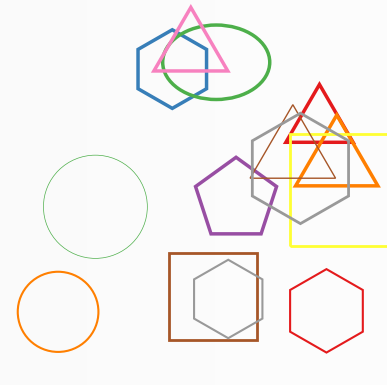[{"shape": "triangle", "thickness": 2.5, "radius": 0.5, "center": [0.824, 0.68]}, {"shape": "hexagon", "thickness": 1.5, "radius": 0.54, "center": [0.842, 0.193]}, {"shape": "hexagon", "thickness": 2.5, "radius": 0.51, "center": [0.445, 0.821]}, {"shape": "circle", "thickness": 0.5, "radius": 0.67, "center": [0.246, 0.463]}, {"shape": "oval", "thickness": 2.5, "radius": 0.69, "center": [0.558, 0.838]}, {"shape": "pentagon", "thickness": 2.5, "radius": 0.55, "center": [0.609, 0.482]}, {"shape": "triangle", "thickness": 2.5, "radius": 0.61, "center": [0.869, 0.579]}, {"shape": "circle", "thickness": 1.5, "radius": 0.52, "center": [0.15, 0.19]}, {"shape": "square", "thickness": 2, "radius": 0.73, "center": [0.893, 0.506]}, {"shape": "square", "thickness": 2, "radius": 0.56, "center": [0.55, 0.23]}, {"shape": "triangle", "thickness": 1, "radius": 0.64, "center": [0.756, 0.601]}, {"shape": "triangle", "thickness": 2.5, "radius": 0.55, "center": [0.492, 0.871]}, {"shape": "hexagon", "thickness": 2, "radius": 0.72, "center": [0.775, 0.563]}, {"shape": "hexagon", "thickness": 1.5, "radius": 0.51, "center": [0.589, 0.223]}]